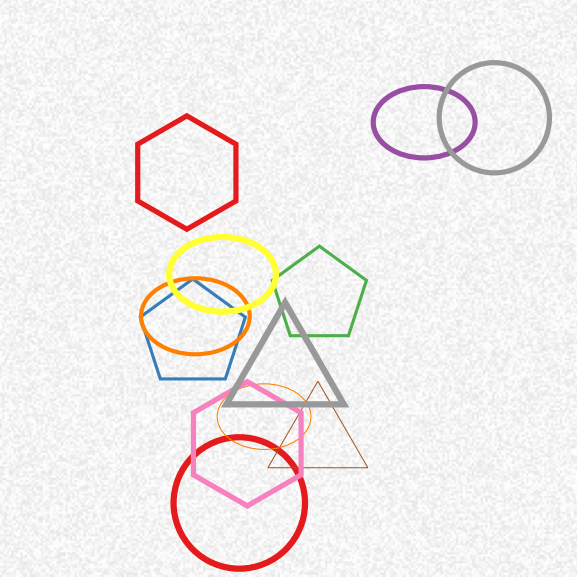[{"shape": "circle", "thickness": 3, "radius": 0.57, "center": [0.414, 0.128]}, {"shape": "hexagon", "thickness": 2.5, "radius": 0.49, "center": [0.324, 0.7]}, {"shape": "pentagon", "thickness": 1.5, "radius": 0.48, "center": [0.334, 0.42]}, {"shape": "pentagon", "thickness": 1.5, "radius": 0.43, "center": [0.553, 0.487]}, {"shape": "oval", "thickness": 2.5, "radius": 0.44, "center": [0.735, 0.787]}, {"shape": "oval", "thickness": 2, "radius": 0.47, "center": [0.338, 0.451]}, {"shape": "oval", "thickness": 0.5, "radius": 0.41, "center": [0.457, 0.278]}, {"shape": "oval", "thickness": 3, "radius": 0.46, "center": [0.385, 0.524]}, {"shape": "triangle", "thickness": 0.5, "radius": 0.5, "center": [0.55, 0.239]}, {"shape": "hexagon", "thickness": 2.5, "radius": 0.54, "center": [0.428, 0.231]}, {"shape": "circle", "thickness": 2.5, "radius": 0.48, "center": [0.856, 0.795]}, {"shape": "triangle", "thickness": 3, "radius": 0.59, "center": [0.494, 0.358]}]